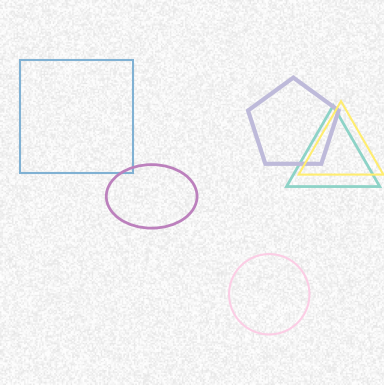[{"shape": "triangle", "thickness": 2, "radius": 0.7, "center": [0.865, 0.585]}, {"shape": "pentagon", "thickness": 3, "radius": 0.62, "center": [0.762, 0.675]}, {"shape": "square", "thickness": 1.5, "radius": 0.73, "center": [0.198, 0.696]}, {"shape": "circle", "thickness": 1.5, "radius": 0.52, "center": [0.699, 0.236]}, {"shape": "oval", "thickness": 2, "radius": 0.59, "center": [0.394, 0.49]}, {"shape": "triangle", "thickness": 1.5, "radius": 0.64, "center": [0.886, 0.61]}]